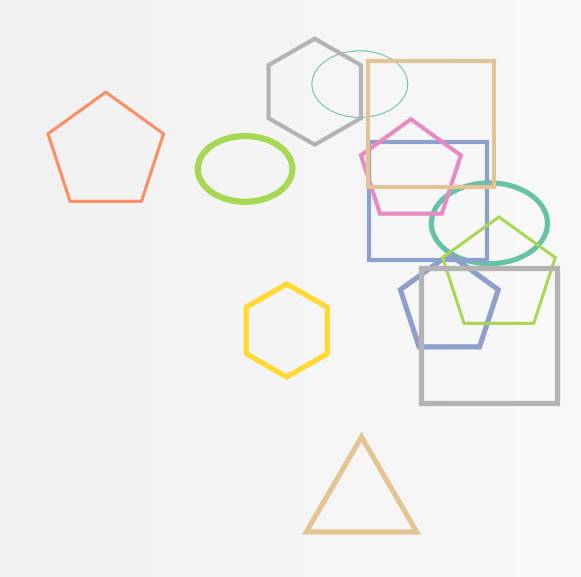[{"shape": "oval", "thickness": 0.5, "radius": 0.41, "center": [0.619, 0.853]}, {"shape": "oval", "thickness": 2.5, "radius": 0.5, "center": [0.842, 0.612]}, {"shape": "pentagon", "thickness": 1.5, "radius": 0.52, "center": [0.182, 0.735]}, {"shape": "square", "thickness": 2, "radius": 0.51, "center": [0.736, 0.651]}, {"shape": "pentagon", "thickness": 2.5, "radius": 0.44, "center": [0.773, 0.47]}, {"shape": "pentagon", "thickness": 2, "radius": 0.45, "center": [0.707, 0.702]}, {"shape": "oval", "thickness": 3, "radius": 0.41, "center": [0.422, 0.707]}, {"shape": "pentagon", "thickness": 1.5, "radius": 0.51, "center": [0.858, 0.522]}, {"shape": "hexagon", "thickness": 2.5, "radius": 0.4, "center": [0.493, 0.427]}, {"shape": "triangle", "thickness": 2.5, "radius": 0.55, "center": [0.622, 0.133]}, {"shape": "square", "thickness": 2, "radius": 0.54, "center": [0.742, 0.784]}, {"shape": "hexagon", "thickness": 2, "radius": 0.46, "center": [0.542, 0.84]}, {"shape": "square", "thickness": 2.5, "radius": 0.58, "center": [0.842, 0.419]}]